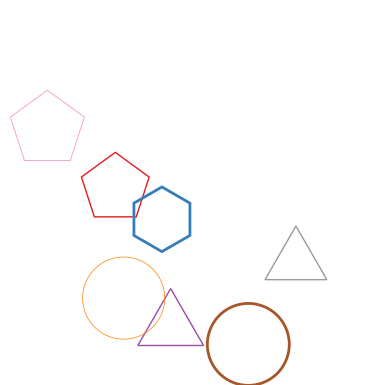[{"shape": "pentagon", "thickness": 1, "radius": 0.46, "center": [0.299, 0.512]}, {"shape": "hexagon", "thickness": 2, "radius": 0.42, "center": [0.421, 0.43]}, {"shape": "triangle", "thickness": 1, "radius": 0.49, "center": [0.443, 0.152]}, {"shape": "circle", "thickness": 0.5, "radius": 0.53, "center": [0.321, 0.226]}, {"shape": "circle", "thickness": 2, "radius": 0.53, "center": [0.645, 0.105]}, {"shape": "pentagon", "thickness": 0.5, "radius": 0.51, "center": [0.123, 0.665]}, {"shape": "triangle", "thickness": 1, "radius": 0.46, "center": [0.769, 0.32]}]